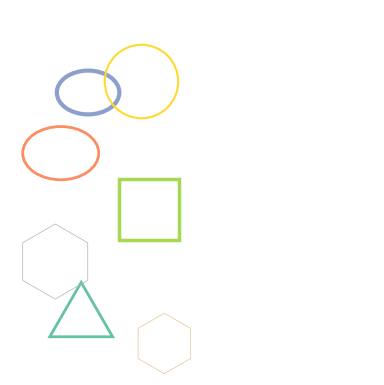[{"shape": "triangle", "thickness": 2, "radius": 0.47, "center": [0.211, 0.172]}, {"shape": "oval", "thickness": 2, "radius": 0.49, "center": [0.158, 0.602]}, {"shape": "oval", "thickness": 3, "radius": 0.41, "center": [0.229, 0.76]}, {"shape": "square", "thickness": 2.5, "radius": 0.39, "center": [0.387, 0.456]}, {"shape": "circle", "thickness": 1.5, "radius": 0.48, "center": [0.367, 0.788]}, {"shape": "hexagon", "thickness": 0.5, "radius": 0.39, "center": [0.427, 0.108]}, {"shape": "hexagon", "thickness": 0.5, "radius": 0.49, "center": [0.143, 0.321]}]